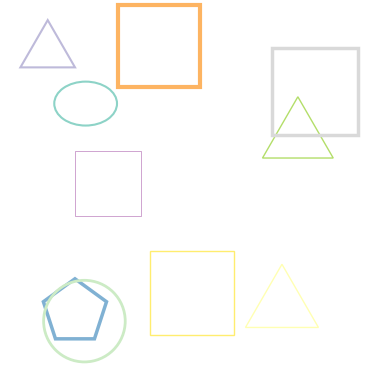[{"shape": "oval", "thickness": 1.5, "radius": 0.41, "center": [0.222, 0.731]}, {"shape": "triangle", "thickness": 1, "radius": 0.55, "center": [0.732, 0.204]}, {"shape": "triangle", "thickness": 1.5, "radius": 0.41, "center": [0.124, 0.866]}, {"shape": "pentagon", "thickness": 2.5, "radius": 0.43, "center": [0.195, 0.19]}, {"shape": "square", "thickness": 3, "radius": 0.53, "center": [0.412, 0.879]}, {"shape": "triangle", "thickness": 1, "radius": 0.53, "center": [0.774, 0.643]}, {"shape": "square", "thickness": 2.5, "radius": 0.56, "center": [0.818, 0.762]}, {"shape": "square", "thickness": 0.5, "radius": 0.43, "center": [0.281, 0.523]}, {"shape": "circle", "thickness": 2, "radius": 0.53, "center": [0.219, 0.166]}, {"shape": "square", "thickness": 1, "radius": 0.55, "center": [0.498, 0.239]}]